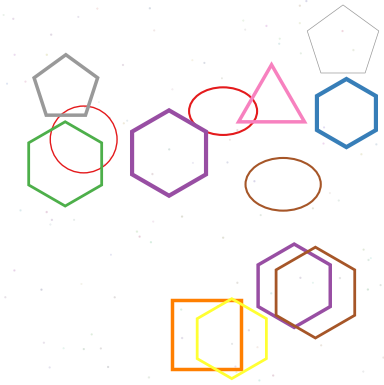[{"shape": "oval", "thickness": 1.5, "radius": 0.44, "center": [0.579, 0.711]}, {"shape": "circle", "thickness": 1, "radius": 0.43, "center": [0.217, 0.638]}, {"shape": "hexagon", "thickness": 3, "radius": 0.44, "center": [0.9, 0.706]}, {"shape": "hexagon", "thickness": 2, "radius": 0.55, "center": [0.169, 0.574]}, {"shape": "hexagon", "thickness": 3, "radius": 0.55, "center": [0.439, 0.603]}, {"shape": "hexagon", "thickness": 2.5, "radius": 0.54, "center": [0.764, 0.258]}, {"shape": "square", "thickness": 2.5, "radius": 0.45, "center": [0.537, 0.131]}, {"shape": "hexagon", "thickness": 2, "radius": 0.52, "center": [0.602, 0.12]}, {"shape": "oval", "thickness": 1.5, "radius": 0.49, "center": [0.735, 0.521]}, {"shape": "hexagon", "thickness": 2, "radius": 0.59, "center": [0.819, 0.24]}, {"shape": "triangle", "thickness": 2.5, "radius": 0.49, "center": [0.705, 0.733]}, {"shape": "pentagon", "thickness": 0.5, "radius": 0.49, "center": [0.891, 0.889]}, {"shape": "pentagon", "thickness": 2.5, "radius": 0.43, "center": [0.171, 0.771]}]